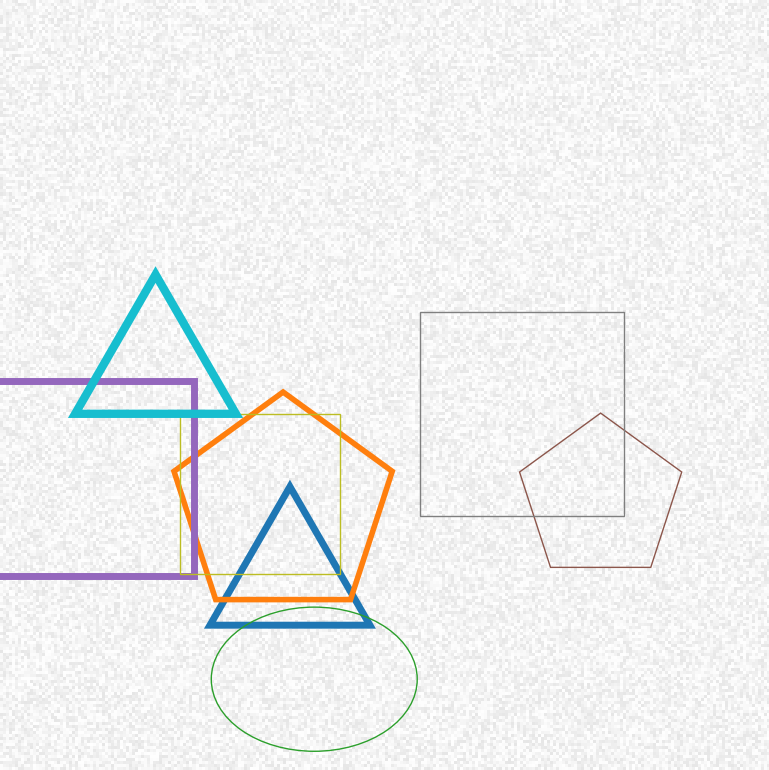[{"shape": "triangle", "thickness": 2.5, "radius": 0.6, "center": [0.377, 0.248]}, {"shape": "pentagon", "thickness": 2, "radius": 0.75, "center": [0.368, 0.342]}, {"shape": "oval", "thickness": 0.5, "radius": 0.67, "center": [0.408, 0.118]}, {"shape": "square", "thickness": 2.5, "radius": 0.63, "center": [0.125, 0.379]}, {"shape": "pentagon", "thickness": 0.5, "radius": 0.55, "center": [0.78, 0.353]}, {"shape": "square", "thickness": 0.5, "radius": 0.66, "center": [0.678, 0.462]}, {"shape": "square", "thickness": 0.5, "radius": 0.52, "center": [0.337, 0.358]}, {"shape": "triangle", "thickness": 3, "radius": 0.6, "center": [0.202, 0.523]}]